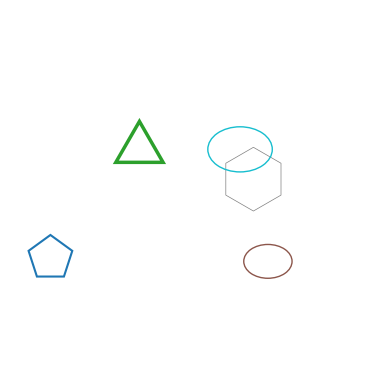[{"shape": "pentagon", "thickness": 1.5, "radius": 0.3, "center": [0.131, 0.33]}, {"shape": "triangle", "thickness": 2.5, "radius": 0.35, "center": [0.362, 0.614]}, {"shape": "oval", "thickness": 1, "radius": 0.31, "center": [0.696, 0.321]}, {"shape": "hexagon", "thickness": 0.5, "radius": 0.41, "center": [0.658, 0.535]}, {"shape": "oval", "thickness": 1, "radius": 0.42, "center": [0.624, 0.612]}]